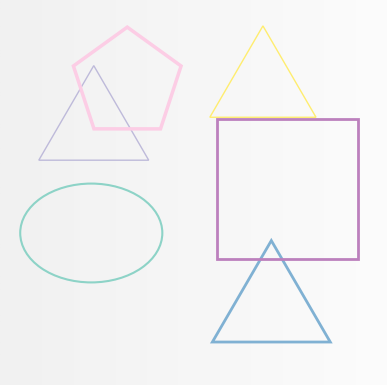[{"shape": "oval", "thickness": 1.5, "radius": 0.92, "center": [0.236, 0.395]}, {"shape": "triangle", "thickness": 1, "radius": 0.82, "center": [0.242, 0.666]}, {"shape": "triangle", "thickness": 2, "radius": 0.88, "center": [0.7, 0.199]}, {"shape": "pentagon", "thickness": 2.5, "radius": 0.73, "center": [0.328, 0.783]}, {"shape": "square", "thickness": 2, "radius": 0.91, "center": [0.742, 0.508]}, {"shape": "triangle", "thickness": 1, "radius": 0.79, "center": [0.679, 0.775]}]